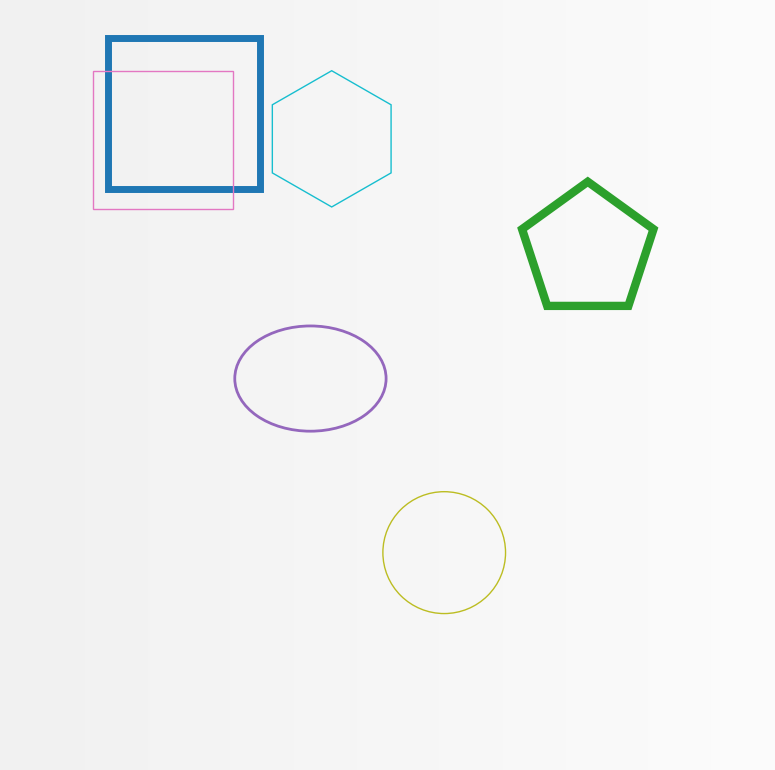[{"shape": "square", "thickness": 2.5, "radius": 0.49, "center": [0.238, 0.852]}, {"shape": "pentagon", "thickness": 3, "radius": 0.45, "center": [0.758, 0.675]}, {"shape": "oval", "thickness": 1, "radius": 0.49, "center": [0.401, 0.508]}, {"shape": "square", "thickness": 0.5, "radius": 0.45, "center": [0.21, 0.818]}, {"shape": "circle", "thickness": 0.5, "radius": 0.4, "center": [0.573, 0.282]}, {"shape": "hexagon", "thickness": 0.5, "radius": 0.44, "center": [0.428, 0.82]}]